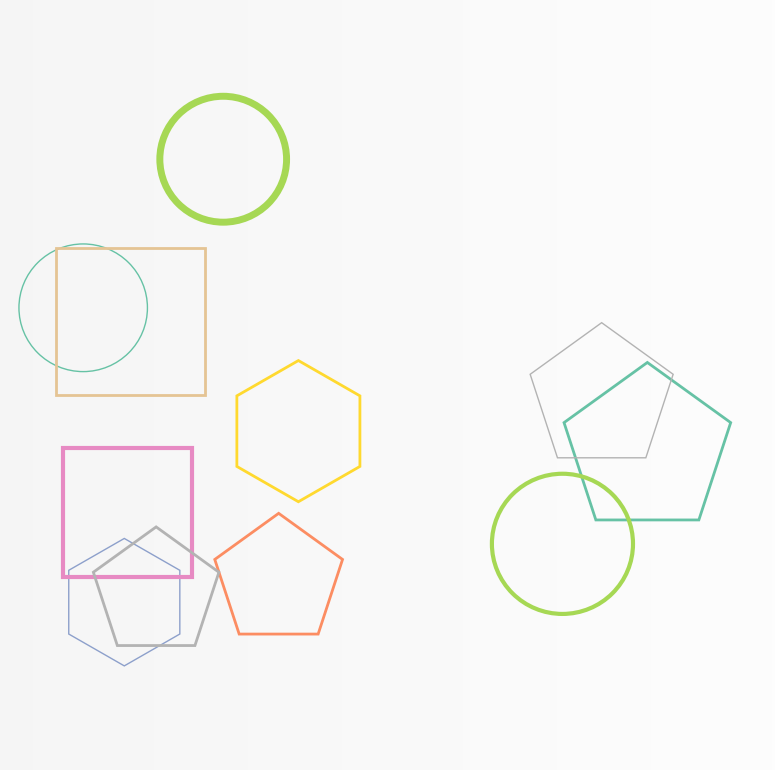[{"shape": "pentagon", "thickness": 1, "radius": 0.57, "center": [0.835, 0.416]}, {"shape": "circle", "thickness": 0.5, "radius": 0.41, "center": [0.107, 0.6]}, {"shape": "pentagon", "thickness": 1, "radius": 0.43, "center": [0.36, 0.247]}, {"shape": "hexagon", "thickness": 0.5, "radius": 0.41, "center": [0.16, 0.218]}, {"shape": "square", "thickness": 1.5, "radius": 0.42, "center": [0.165, 0.334]}, {"shape": "circle", "thickness": 1.5, "radius": 0.46, "center": [0.726, 0.294]}, {"shape": "circle", "thickness": 2.5, "radius": 0.41, "center": [0.288, 0.793]}, {"shape": "hexagon", "thickness": 1, "radius": 0.46, "center": [0.385, 0.44]}, {"shape": "square", "thickness": 1, "radius": 0.48, "center": [0.168, 0.583]}, {"shape": "pentagon", "thickness": 1, "radius": 0.43, "center": [0.201, 0.231]}, {"shape": "pentagon", "thickness": 0.5, "radius": 0.48, "center": [0.776, 0.484]}]